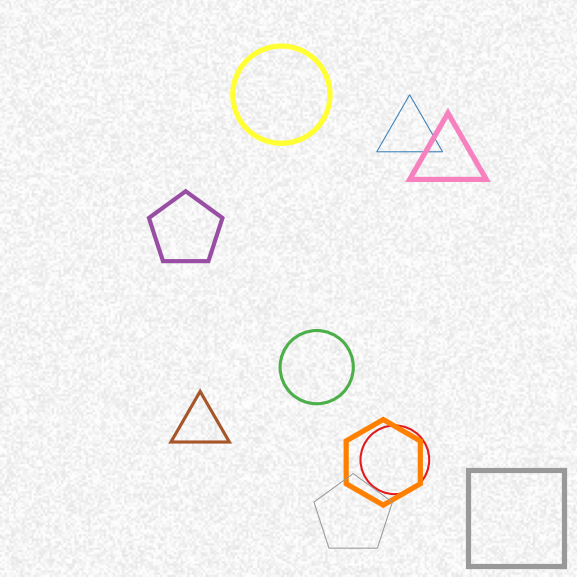[{"shape": "circle", "thickness": 1, "radius": 0.3, "center": [0.684, 0.203]}, {"shape": "triangle", "thickness": 0.5, "radius": 0.33, "center": [0.709, 0.769]}, {"shape": "circle", "thickness": 1.5, "radius": 0.32, "center": [0.548, 0.363]}, {"shape": "pentagon", "thickness": 2, "radius": 0.33, "center": [0.322, 0.601]}, {"shape": "hexagon", "thickness": 2.5, "radius": 0.37, "center": [0.664, 0.199]}, {"shape": "circle", "thickness": 2.5, "radius": 0.42, "center": [0.487, 0.835]}, {"shape": "triangle", "thickness": 1.5, "radius": 0.29, "center": [0.347, 0.263]}, {"shape": "triangle", "thickness": 2.5, "radius": 0.38, "center": [0.776, 0.727]}, {"shape": "square", "thickness": 2.5, "radius": 0.41, "center": [0.893, 0.103]}, {"shape": "pentagon", "thickness": 0.5, "radius": 0.36, "center": [0.612, 0.108]}]